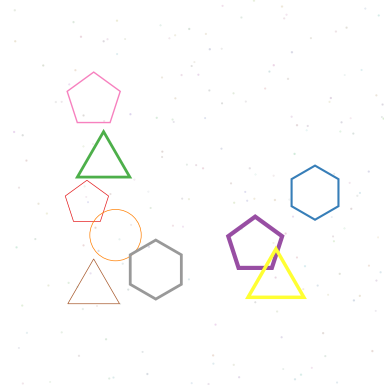[{"shape": "pentagon", "thickness": 0.5, "radius": 0.3, "center": [0.226, 0.473]}, {"shape": "hexagon", "thickness": 1.5, "radius": 0.35, "center": [0.818, 0.5]}, {"shape": "triangle", "thickness": 2, "radius": 0.39, "center": [0.269, 0.579]}, {"shape": "pentagon", "thickness": 3, "radius": 0.37, "center": [0.663, 0.364]}, {"shape": "circle", "thickness": 0.5, "radius": 0.33, "center": [0.3, 0.389]}, {"shape": "triangle", "thickness": 2.5, "radius": 0.42, "center": [0.717, 0.27]}, {"shape": "triangle", "thickness": 0.5, "radius": 0.39, "center": [0.243, 0.25]}, {"shape": "pentagon", "thickness": 1, "radius": 0.36, "center": [0.243, 0.74]}, {"shape": "hexagon", "thickness": 2, "radius": 0.38, "center": [0.405, 0.3]}]